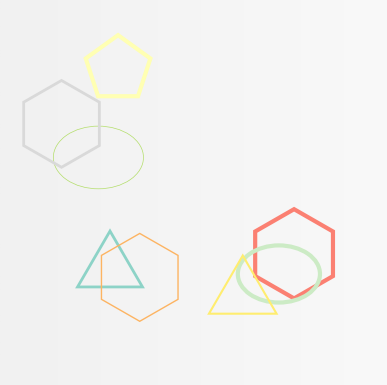[{"shape": "triangle", "thickness": 2, "radius": 0.48, "center": [0.284, 0.303]}, {"shape": "pentagon", "thickness": 3, "radius": 0.44, "center": [0.305, 0.821]}, {"shape": "hexagon", "thickness": 3, "radius": 0.58, "center": [0.759, 0.341]}, {"shape": "hexagon", "thickness": 1, "radius": 0.57, "center": [0.361, 0.28]}, {"shape": "oval", "thickness": 0.5, "radius": 0.58, "center": [0.254, 0.591]}, {"shape": "hexagon", "thickness": 2, "radius": 0.56, "center": [0.159, 0.678]}, {"shape": "oval", "thickness": 3, "radius": 0.53, "center": [0.72, 0.288]}, {"shape": "triangle", "thickness": 1.5, "radius": 0.5, "center": [0.626, 0.236]}]